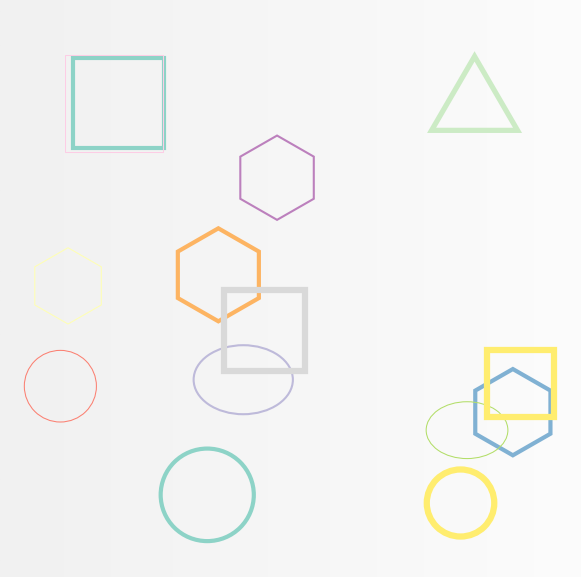[{"shape": "circle", "thickness": 2, "radius": 0.4, "center": [0.357, 0.142]}, {"shape": "square", "thickness": 2, "radius": 0.39, "center": [0.204, 0.821]}, {"shape": "hexagon", "thickness": 0.5, "radius": 0.33, "center": [0.117, 0.504]}, {"shape": "oval", "thickness": 1, "radius": 0.43, "center": [0.418, 0.342]}, {"shape": "circle", "thickness": 0.5, "radius": 0.31, "center": [0.104, 0.33]}, {"shape": "hexagon", "thickness": 2, "radius": 0.37, "center": [0.882, 0.285]}, {"shape": "hexagon", "thickness": 2, "radius": 0.4, "center": [0.376, 0.523]}, {"shape": "oval", "thickness": 0.5, "radius": 0.35, "center": [0.803, 0.254]}, {"shape": "square", "thickness": 0.5, "radius": 0.42, "center": [0.196, 0.82]}, {"shape": "square", "thickness": 3, "radius": 0.35, "center": [0.455, 0.427]}, {"shape": "hexagon", "thickness": 1, "radius": 0.36, "center": [0.477, 0.691]}, {"shape": "triangle", "thickness": 2.5, "radius": 0.43, "center": [0.816, 0.816]}, {"shape": "circle", "thickness": 3, "radius": 0.29, "center": [0.792, 0.128]}, {"shape": "square", "thickness": 3, "radius": 0.29, "center": [0.896, 0.335]}]